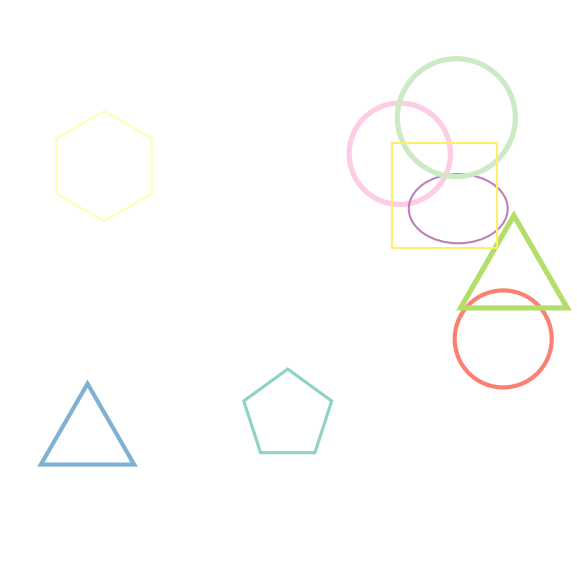[{"shape": "pentagon", "thickness": 1.5, "radius": 0.4, "center": [0.498, 0.28]}, {"shape": "hexagon", "thickness": 1, "radius": 0.48, "center": [0.18, 0.712]}, {"shape": "circle", "thickness": 2, "radius": 0.42, "center": [0.871, 0.412]}, {"shape": "triangle", "thickness": 2, "radius": 0.47, "center": [0.152, 0.241]}, {"shape": "triangle", "thickness": 2.5, "radius": 0.53, "center": [0.89, 0.519]}, {"shape": "circle", "thickness": 2.5, "radius": 0.44, "center": [0.692, 0.733]}, {"shape": "oval", "thickness": 1, "radius": 0.43, "center": [0.793, 0.638]}, {"shape": "circle", "thickness": 2.5, "radius": 0.51, "center": [0.79, 0.795]}, {"shape": "square", "thickness": 1, "radius": 0.46, "center": [0.769, 0.661]}]